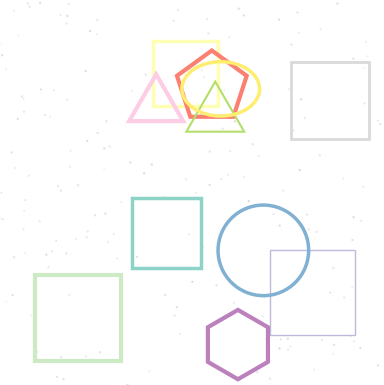[{"shape": "square", "thickness": 2.5, "radius": 0.45, "center": [0.432, 0.394]}, {"shape": "square", "thickness": 2.5, "radius": 0.42, "center": [0.481, 0.81]}, {"shape": "square", "thickness": 1, "radius": 0.55, "center": [0.813, 0.241]}, {"shape": "pentagon", "thickness": 3, "radius": 0.48, "center": [0.55, 0.774]}, {"shape": "circle", "thickness": 2.5, "radius": 0.59, "center": [0.684, 0.35]}, {"shape": "triangle", "thickness": 1.5, "radius": 0.43, "center": [0.559, 0.701]}, {"shape": "triangle", "thickness": 3, "radius": 0.4, "center": [0.406, 0.726]}, {"shape": "square", "thickness": 2, "radius": 0.5, "center": [0.857, 0.739]}, {"shape": "hexagon", "thickness": 3, "radius": 0.45, "center": [0.618, 0.105]}, {"shape": "square", "thickness": 3, "radius": 0.56, "center": [0.203, 0.174]}, {"shape": "oval", "thickness": 2.5, "radius": 0.5, "center": [0.573, 0.769]}]